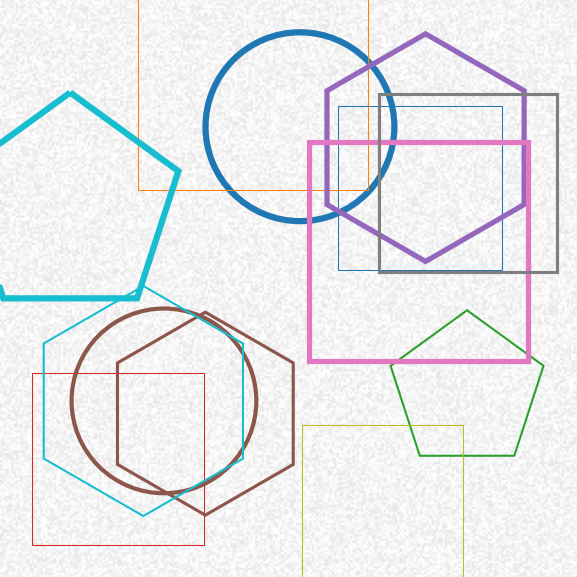[{"shape": "circle", "thickness": 3, "radius": 0.82, "center": [0.519, 0.78]}, {"shape": "square", "thickness": 0.5, "radius": 0.71, "center": [0.727, 0.673]}, {"shape": "square", "thickness": 0.5, "radius": 0.99, "center": [0.438, 0.869]}, {"shape": "pentagon", "thickness": 1, "radius": 0.7, "center": [0.809, 0.323]}, {"shape": "square", "thickness": 0.5, "radius": 0.74, "center": [0.205, 0.205]}, {"shape": "hexagon", "thickness": 2.5, "radius": 0.99, "center": [0.737, 0.743]}, {"shape": "circle", "thickness": 2, "radius": 0.8, "center": [0.284, 0.305]}, {"shape": "hexagon", "thickness": 1.5, "radius": 0.88, "center": [0.356, 0.283]}, {"shape": "square", "thickness": 2.5, "radius": 0.95, "center": [0.725, 0.564]}, {"shape": "square", "thickness": 1.5, "radius": 0.77, "center": [0.81, 0.682]}, {"shape": "square", "thickness": 0.5, "radius": 0.7, "center": [0.662, 0.123]}, {"shape": "pentagon", "thickness": 3, "radius": 0.99, "center": [0.122, 0.642]}, {"shape": "hexagon", "thickness": 1, "radius": 1.0, "center": [0.248, 0.305]}]